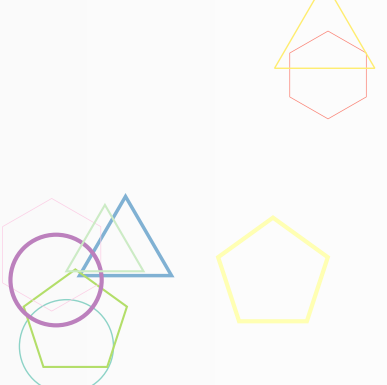[{"shape": "circle", "thickness": 1, "radius": 0.61, "center": [0.171, 0.1]}, {"shape": "pentagon", "thickness": 3, "radius": 0.74, "center": [0.704, 0.286]}, {"shape": "hexagon", "thickness": 0.5, "radius": 0.57, "center": [0.847, 0.805]}, {"shape": "triangle", "thickness": 2.5, "radius": 0.69, "center": [0.324, 0.353]}, {"shape": "pentagon", "thickness": 1.5, "radius": 0.7, "center": [0.194, 0.16]}, {"shape": "hexagon", "thickness": 0.5, "radius": 0.73, "center": [0.133, 0.338]}, {"shape": "circle", "thickness": 3, "radius": 0.59, "center": [0.145, 0.273]}, {"shape": "triangle", "thickness": 1.5, "radius": 0.57, "center": [0.271, 0.353]}, {"shape": "triangle", "thickness": 1, "radius": 0.75, "center": [0.838, 0.897]}]